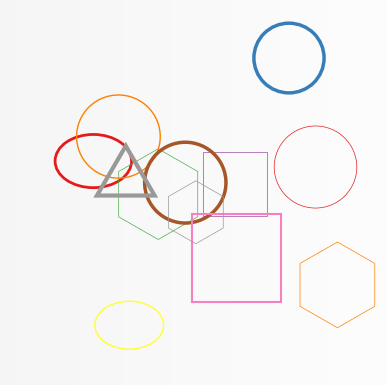[{"shape": "oval", "thickness": 2, "radius": 0.49, "center": [0.241, 0.582]}, {"shape": "circle", "thickness": 0.5, "radius": 0.53, "center": [0.814, 0.566]}, {"shape": "circle", "thickness": 2.5, "radius": 0.45, "center": [0.746, 0.849]}, {"shape": "hexagon", "thickness": 0.5, "radius": 0.59, "center": [0.408, 0.496]}, {"shape": "square", "thickness": 0.5, "radius": 0.41, "center": [0.607, 0.523]}, {"shape": "hexagon", "thickness": 0.5, "radius": 0.56, "center": [0.871, 0.26]}, {"shape": "circle", "thickness": 1, "radius": 0.54, "center": [0.306, 0.645]}, {"shape": "oval", "thickness": 1, "radius": 0.44, "center": [0.333, 0.155]}, {"shape": "circle", "thickness": 2.5, "radius": 0.52, "center": [0.478, 0.526]}, {"shape": "square", "thickness": 1.5, "radius": 0.57, "center": [0.61, 0.331]}, {"shape": "hexagon", "thickness": 0.5, "radius": 0.41, "center": [0.505, 0.449]}, {"shape": "triangle", "thickness": 3, "radius": 0.43, "center": [0.325, 0.535]}]